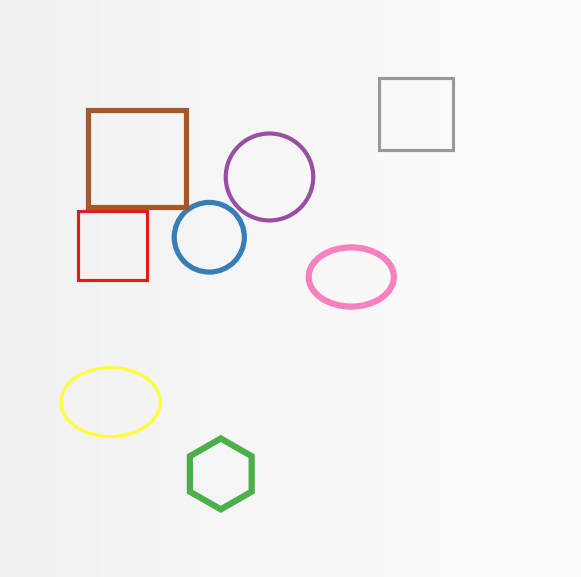[{"shape": "square", "thickness": 1.5, "radius": 0.3, "center": [0.193, 0.574]}, {"shape": "circle", "thickness": 2.5, "radius": 0.3, "center": [0.36, 0.588]}, {"shape": "hexagon", "thickness": 3, "radius": 0.31, "center": [0.38, 0.179]}, {"shape": "circle", "thickness": 2, "radius": 0.38, "center": [0.464, 0.693]}, {"shape": "oval", "thickness": 1.5, "radius": 0.43, "center": [0.19, 0.303]}, {"shape": "square", "thickness": 2.5, "radius": 0.42, "center": [0.236, 0.724]}, {"shape": "oval", "thickness": 3, "radius": 0.37, "center": [0.604, 0.52]}, {"shape": "square", "thickness": 1.5, "radius": 0.32, "center": [0.716, 0.802]}]